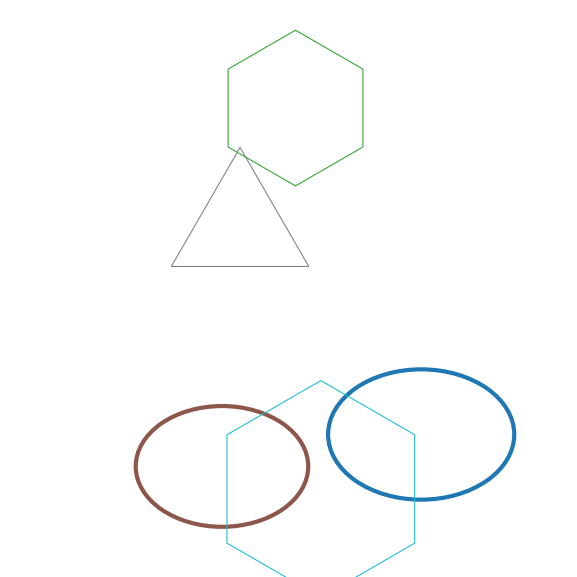[{"shape": "oval", "thickness": 2, "radius": 0.81, "center": [0.729, 0.247]}, {"shape": "hexagon", "thickness": 0.5, "radius": 0.67, "center": [0.512, 0.812]}, {"shape": "oval", "thickness": 2, "radius": 0.75, "center": [0.384, 0.191]}, {"shape": "triangle", "thickness": 0.5, "radius": 0.69, "center": [0.416, 0.606]}, {"shape": "hexagon", "thickness": 0.5, "radius": 0.94, "center": [0.556, 0.152]}]